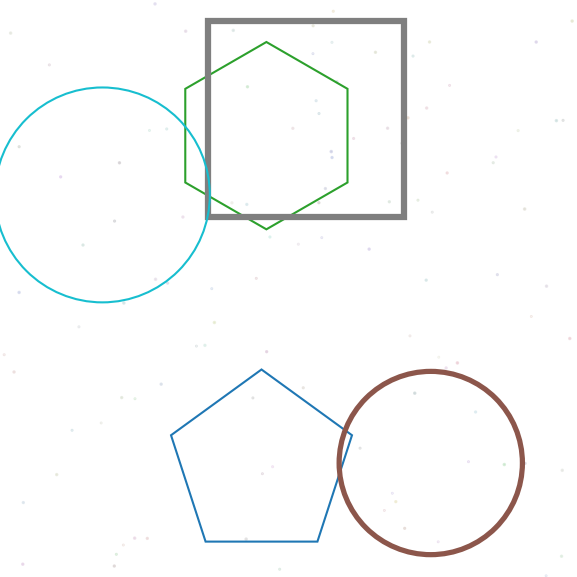[{"shape": "pentagon", "thickness": 1, "radius": 0.82, "center": [0.453, 0.195]}, {"shape": "hexagon", "thickness": 1, "radius": 0.81, "center": [0.461, 0.764]}, {"shape": "circle", "thickness": 2.5, "radius": 0.79, "center": [0.746, 0.197]}, {"shape": "square", "thickness": 3, "radius": 0.85, "center": [0.529, 0.793]}, {"shape": "circle", "thickness": 1, "radius": 0.93, "center": [0.177, 0.662]}]